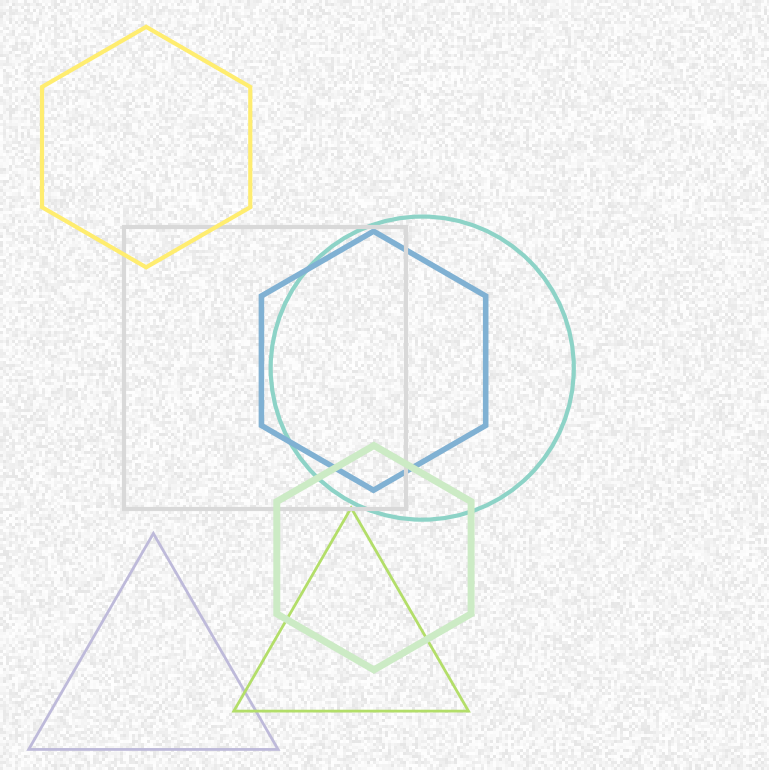[{"shape": "circle", "thickness": 1.5, "radius": 0.98, "center": [0.548, 0.522]}, {"shape": "triangle", "thickness": 1, "radius": 0.93, "center": [0.199, 0.12]}, {"shape": "hexagon", "thickness": 2, "radius": 0.84, "center": [0.485, 0.532]}, {"shape": "triangle", "thickness": 1, "radius": 0.88, "center": [0.456, 0.164]}, {"shape": "square", "thickness": 1.5, "radius": 0.91, "center": [0.344, 0.522]}, {"shape": "hexagon", "thickness": 2.5, "radius": 0.73, "center": [0.486, 0.276]}, {"shape": "hexagon", "thickness": 1.5, "radius": 0.78, "center": [0.19, 0.809]}]